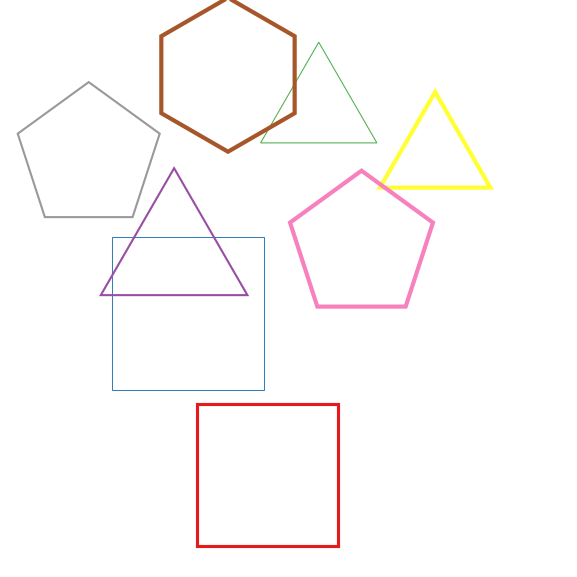[{"shape": "square", "thickness": 1.5, "radius": 0.61, "center": [0.463, 0.177]}, {"shape": "square", "thickness": 0.5, "radius": 0.66, "center": [0.325, 0.456]}, {"shape": "triangle", "thickness": 0.5, "radius": 0.58, "center": [0.552, 0.81]}, {"shape": "triangle", "thickness": 1, "radius": 0.73, "center": [0.301, 0.561]}, {"shape": "triangle", "thickness": 2, "radius": 0.55, "center": [0.753, 0.729]}, {"shape": "hexagon", "thickness": 2, "radius": 0.67, "center": [0.395, 0.87]}, {"shape": "pentagon", "thickness": 2, "radius": 0.65, "center": [0.626, 0.573]}, {"shape": "pentagon", "thickness": 1, "radius": 0.65, "center": [0.154, 0.728]}]